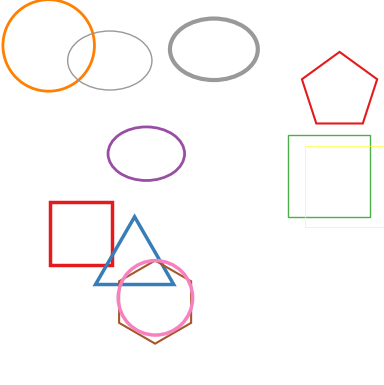[{"shape": "pentagon", "thickness": 1.5, "radius": 0.51, "center": [0.882, 0.762]}, {"shape": "square", "thickness": 2.5, "radius": 0.41, "center": [0.21, 0.393]}, {"shape": "triangle", "thickness": 2.5, "radius": 0.59, "center": [0.35, 0.32]}, {"shape": "square", "thickness": 1, "radius": 0.54, "center": [0.854, 0.542]}, {"shape": "oval", "thickness": 2, "radius": 0.5, "center": [0.38, 0.601]}, {"shape": "circle", "thickness": 2, "radius": 0.59, "center": [0.126, 0.882]}, {"shape": "square", "thickness": 0.5, "radius": 0.53, "center": [0.897, 0.515]}, {"shape": "hexagon", "thickness": 1.5, "radius": 0.54, "center": [0.403, 0.215]}, {"shape": "circle", "thickness": 2.5, "radius": 0.48, "center": [0.404, 0.226]}, {"shape": "oval", "thickness": 3, "radius": 0.57, "center": [0.556, 0.872]}, {"shape": "oval", "thickness": 1, "radius": 0.55, "center": [0.285, 0.843]}]